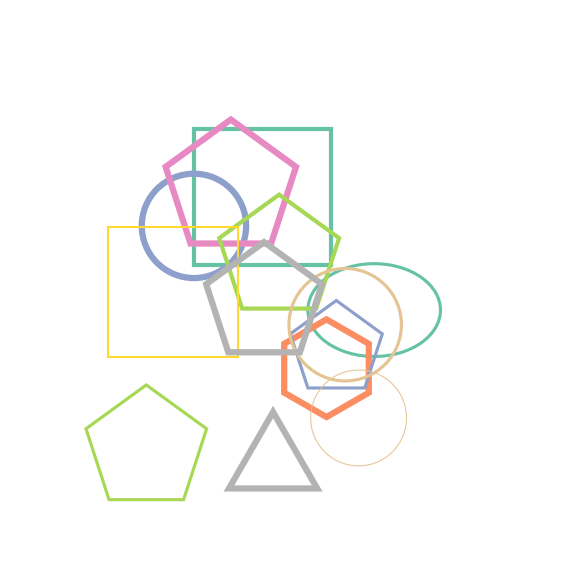[{"shape": "square", "thickness": 2, "radius": 0.59, "center": [0.454, 0.658]}, {"shape": "oval", "thickness": 1.5, "radius": 0.57, "center": [0.648, 0.462]}, {"shape": "hexagon", "thickness": 3, "radius": 0.42, "center": [0.565, 0.362]}, {"shape": "pentagon", "thickness": 1.5, "radius": 0.42, "center": [0.582, 0.395]}, {"shape": "circle", "thickness": 3, "radius": 0.45, "center": [0.336, 0.608]}, {"shape": "pentagon", "thickness": 3, "radius": 0.59, "center": [0.4, 0.673]}, {"shape": "pentagon", "thickness": 2, "radius": 0.55, "center": [0.483, 0.553]}, {"shape": "pentagon", "thickness": 1.5, "radius": 0.55, "center": [0.253, 0.223]}, {"shape": "square", "thickness": 1, "radius": 0.56, "center": [0.3, 0.493]}, {"shape": "circle", "thickness": 1.5, "radius": 0.49, "center": [0.598, 0.437]}, {"shape": "circle", "thickness": 0.5, "radius": 0.41, "center": [0.621, 0.275]}, {"shape": "triangle", "thickness": 3, "radius": 0.44, "center": [0.473, 0.197]}, {"shape": "pentagon", "thickness": 3, "radius": 0.53, "center": [0.457, 0.474]}]